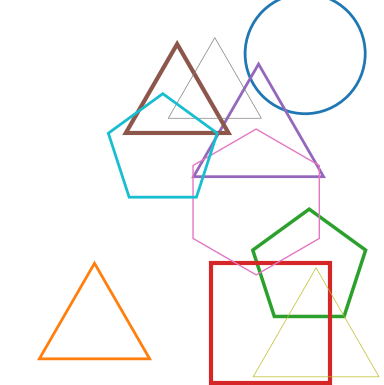[{"shape": "circle", "thickness": 2, "radius": 0.78, "center": [0.793, 0.861]}, {"shape": "triangle", "thickness": 2, "radius": 0.83, "center": [0.245, 0.151]}, {"shape": "pentagon", "thickness": 2.5, "radius": 0.77, "center": [0.803, 0.303]}, {"shape": "square", "thickness": 3, "radius": 0.78, "center": [0.702, 0.161]}, {"shape": "triangle", "thickness": 2, "radius": 0.98, "center": [0.672, 0.639]}, {"shape": "triangle", "thickness": 3, "radius": 0.77, "center": [0.46, 0.732]}, {"shape": "hexagon", "thickness": 1, "radius": 0.95, "center": [0.665, 0.475]}, {"shape": "triangle", "thickness": 0.5, "radius": 0.7, "center": [0.558, 0.763]}, {"shape": "triangle", "thickness": 0.5, "radius": 0.94, "center": [0.821, 0.116]}, {"shape": "pentagon", "thickness": 2, "radius": 0.74, "center": [0.423, 0.608]}]